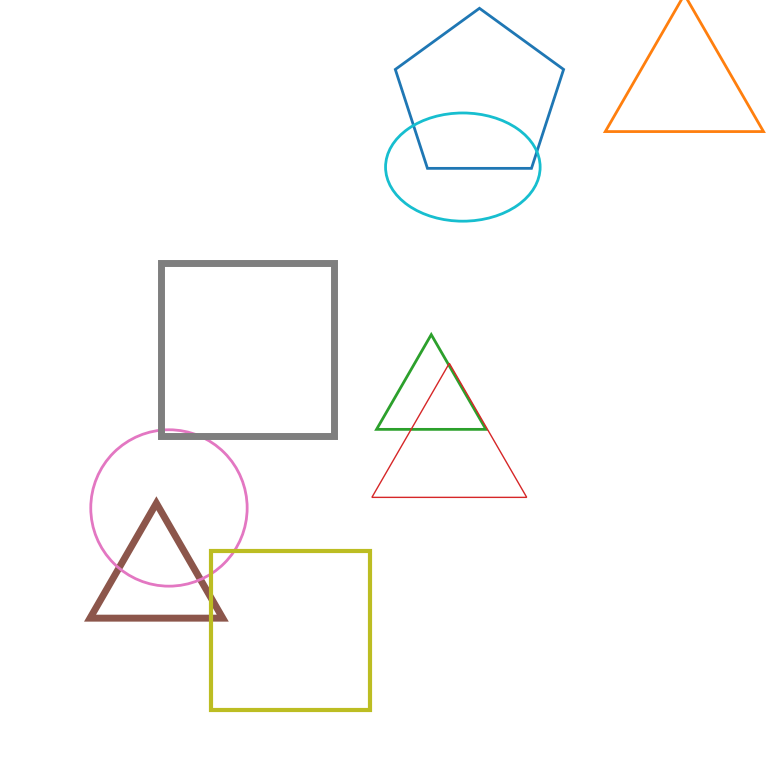[{"shape": "pentagon", "thickness": 1, "radius": 0.57, "center": [0.623, 0.874]}, {"shape": "triangle", "thickness": 1, "radius": 0.59, "center": [0.889, 0.888]}, {"shape": "triangle", "thickness": 1, "radius": 0.41, "center": [0.56, 0.483]}, {"shape": "triangle", "thickness": 0.5, "radius": 0.58, "center": [0.584, 0.412]}, {"shape": "triangle", "thickness": 2.5, "radius": 0.5, "center": [0.203, 0.247]}, {"shape": "circle", "thickness": 1, "radius": 0.51, "center": [0.219, 0.34]}, {"shape": "square", "thickness": 2.5, "radius": 0.56, "center": [0.321, 0.546]}, {"shape": "square", "thickness": 1.5, "radius": 0.52, "center": [0.377, 0.181]}, {"shape": "oval", "thickness": 1, "radius": 0.5, "center": [0.601, 0.783]}]